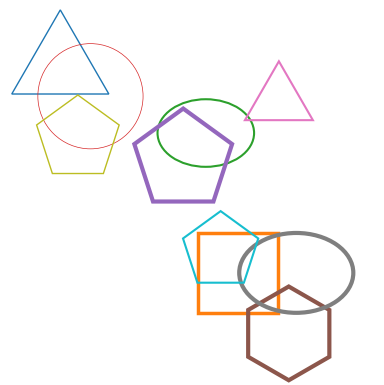[{"shape": "triangle", "thickness": 1, "radius": 0.73, "center": [0.157, 0.829]}, {"shape": "square", "thickness": 2.5, "radius": 0.52, "center": [0.617, 0.291]}, {"shape": "oval", "thickness": 1.5, "radius": 0.63, "center": [0.535, 0.654]}, {"shape": "circle", "thickness": 0.5, "radius": 0.68, "center": [0.235, 0.75]}, {"shape": "pentagon", "thickness": 3, "radius": 0.67, "center": [0.476, 0.585]}, {"shape": "hexagon", "thickness": 3, "radius": 0.61, "center": [0.75, 0.134]}, {"shape": "triangle", "thickness": 1.5, "radius": 0.51, "center": [0.724, 0.739]}, {"shape": "oval", "thickness": 3, "radius": 0.74, "center": [0.77, 0.291]}, {"shape": "pentagon", "thickness": 1, "radius": 0.56, "center": [0.202, 0.64]}, {"shape": "pentagon", "thickness": 1.5, "radius": 0.51, "center": [0.573, 0.349]}]